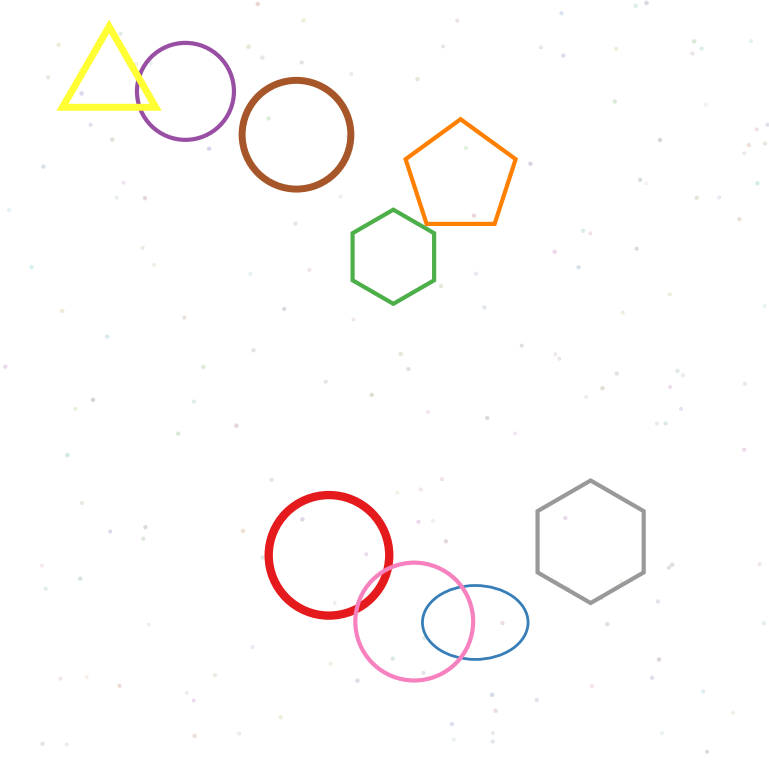[{"shape": "circle", "thickness": 3, "radius": 0.39, "center": [0.427, 0.279]}, {"shape": "oval", "thickness": 1, "radius": 0.34, "center": [0.617, 0.192]}, {"shape": "hexagon", "thickness": 1.5, "radius": 0.31, "center": [0.511, 0.667]}, {"shape": "circle", "thickness": 1.5, "radius": 0.31, "center": [0.241, 0.881]}, {"shape": "pentagon", "thickness": 1.5, "radius": 0.38, "center": [0.598, 0.77]}, {"shape": "triangle", "thickness": 2.5, "radius": 0.35, "center": [0.142, 0.896]}, {"shape": "circle", "thickness": 2.5, "radius": 0.35, "center": [0.385, 0.825]}, {"shape": "circle", "thickness": 1.5, "radius": 0.38, "center": [0.538, 0.193]}, {"shape": "hexagon", "thickness": 1.5, "radius": 0.4, "center": [0.767, 0.296]}]